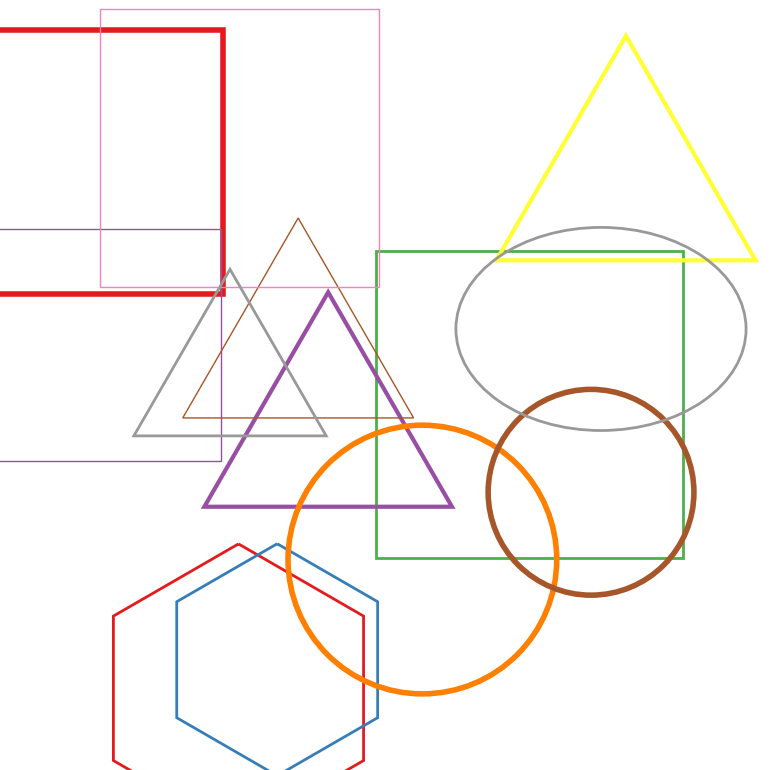[{"shape": "square", "thickness": 2, "radius": 0.86, "center": [0.118, 0.79]}, {"shape": "hexagon", "thickness": 1, "radius": 0.94, "center": [0.31, 0.106]}, {"shape": "hexagon", "thickness": 1, "radius": 0.75, "center": [0.36, 0.143]}, {"shape": "square", "thickness": 1, "radius": 1.0, "center": [0.687, 0.475]}, {"shape": "square", "thickness": 0.5, "radius": 0.75, "center": [0.136, 0.552]}, {"shape": "triangle", "thickness": 1.5, "radius": 0.93, "center": [0.426, 0.435]}, {"shape": "circle", "thickness": 2, "radius": 0.87, "center": [0.549, 0.273]}, {"shape": "triangle", "thickness": 1.5, "radius": 0.97, "center": [0.813, 0.759]}, {"shape": "triangle", "thickness": 0.5, "radius": 0.87, "center": [0.387, 0.544]}, {"shape": "circle", "thickness": 2, "radius": 0.67, "center": [0.768, 0.361]}, {"shape": "square", "thickness": 0.5, "radius": 0.9, "center": [0.311, 0.808]}, {"shape": "oval", "thickness": 1, "radius": 0.94, "center": [0.781, 0.573]}, {"shape": "triangle", "thickness": 1, "radius": 0.72, "center": [0.299, 0.506]}]